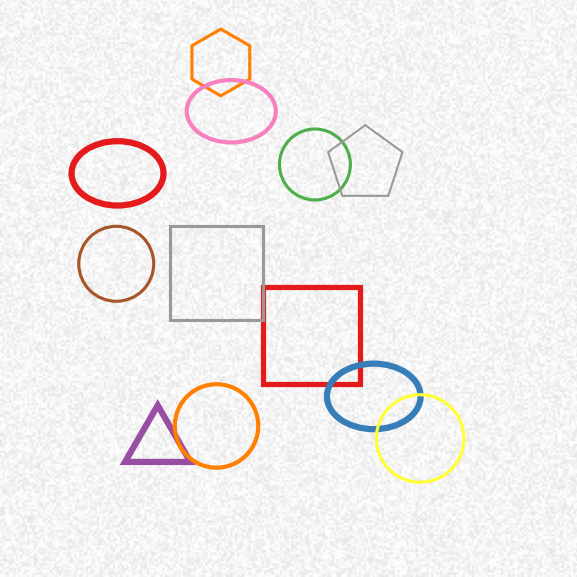[{"shape": "square", "thickness": 2.5, "radius": 0.42, "center": [0.54, 0.419]}, {"shape": "oval", "thickness": 3, "radius": 0.4, "center": [0.203, 0.699]}, {"shape": "oval", "thickness": 3, "radius": 0.41, "center": [0.647, 0.313]}, {"shape": "circle", "thickness": 1.5, "radius": 0.31, "center": [0.545, 0.714]}, {"shape": "triangle", "thickness": 3, "radius": 0.33, "center": [0.273, 0.232]}, {"shape": "circle", "thickness": 2, "radius": 0.36, "center": [0.375, 0.262]}, {"shape": "hexagon", "thickness": 1.5, "radius": 0.29, "center": [0.382, 0.891]}, {"shape": "circle", "thickness": 1.5, "radius": 0.38, "center": [0.727, 0.24]}, {"shape": "circle", "thickness": 1.5, "radius": 0.32, "center": [0.201, 0.542]}, {"shape": "oval", "thickness": 2, "radius": 0.39, "center": [0.4, 0.807]}, {"shape": "pentagon", "thickness": 1, "radius": 0.34, "center": [0.633, 0.715]}, {"shape": "square", "thickness": 1.5, "radius": 0.4, "center": [0.375, 0.526]}]